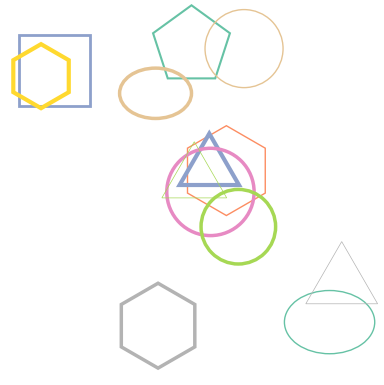[{"shape": "pentagon", "thickness": 1.5, "radius": 0.52, "center": [0.497, 0.881]}, {"shape": "oval", "thickness": 1, "radius": 0.59, "center": [0.856, 0.163]}, {"shape": "hexagon", "thickness": 1, "radius": 0.58, "center": [0.588, 0.557]}, {"shape": "square", "thickness": 2, "radius": 0.46, "center": [0.142, 0.818]}, {"shape": "triangle", "thickness": 3, "radius": 0.45, "center": [0.544, 0.564]}, {"shape": "circle", "thickness": 2.5, "radius": 0.57, "center": [0.547, 0.501]}, {"shape": "triangle", "thickness": 0.5, "radius": 0.49, "center": [0.505, 0.535]}, {"shape": "circle", "thickness": 2.5, "radius": 0.48, "center": [0.619, 0.411]}, {"shape": "hexagon", "thickness": 3, "radius": 0.42, "center": [0.107, 0.802]}, {"shape": "oval", "thickness": 2.5, "radius": 0.47, "center": [0.404, 0.758]}, {"shape": "circle", "thickness": 1, "radius": 0.51, "center": [0.634, 0.874]}, {"shape": "hexagon", "thickness": 2.5, "radius": 0.55, "center": [0.411, 0.154]}, {"shape": "triangle", "thickness": 0.5, "radius": 0.54, "center": [0.888, 0.265]}]